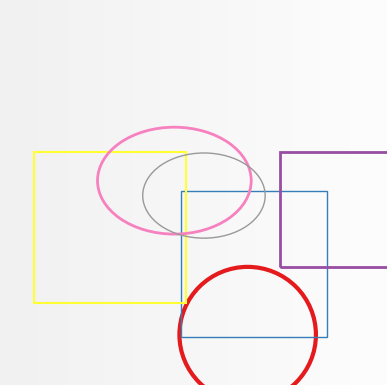[{"shape": "circle", "thickness": 3, "radius": 0.88, "center": [0.639, 0.131]}, {"shape": "square", "thickness": 1, "radius": 0.94, "center": [0.655, 0.315]}, {"shape": "square", "thickness": 2, "radius": 0.75, "center": [0.872, 0.456]}, {"shape": "square", "thickness": 1.5, "radius": 0.98, "center": [0.283, 0.408]}, {"shape": "oval", "thickness": 2, "radius": 0.99, "center": [0.45, 0.531]}, {"shape": "oval", "thickness": 1, "radius": 0.79, "center": [0.526, 0.492]}]